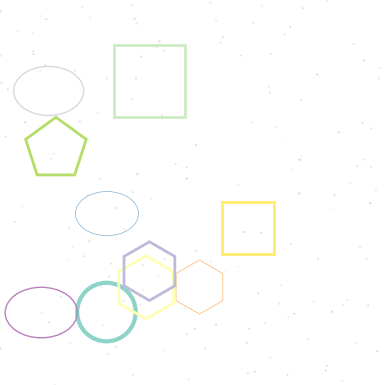[{"shape": "circle", "thickness": 3, "radius": 0.38, "center": [0.277, 0.189]}, {"shape": "hexagon", "thickness": 2, "radius": 0.41, "center": [0.379, 0.253]}, {"shape": "hexagon", "thickness": 2, "radius": 0.38, "center": [0.388, 0.296]}, {"shape": "oval", "thickness": 0.5, "radius": 0.41, "center": [0.278, 0.445]}, {"shape": "hexagon", "thickness": 0.5, "radius": 0.35, "center": [0.518, 0.254]}, {"shape": "pentagon", "thickness": 2, "radius": 0.41, "center": [0.145, 0.613]}, {"shape": "oval", "thickness": 1, "radius": 0.46, "center": [0.126, 0.764]}, {"shape": "oval", "thickness": 1, "radius": 0.47, "center": [0.107, 0.188]}, {"shape": "square", "thickness": 2, "radius": 0.46, "center": [0.388, 0.789]}, {"shape": "square", "thickness": 2, "radius": 0.34, "center": [0.645, 0.409]}]